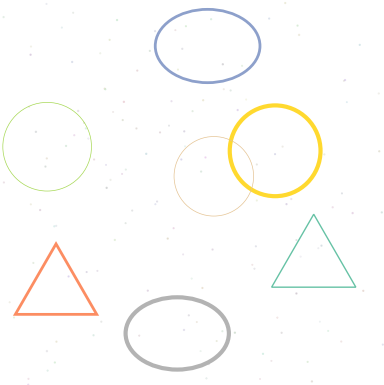[{"shape": "triangle", "thickness": 1, "radius": 0.63, "center": [0.815, 0.317]}, {"shape": "triangle", "thickness": 2, "radius": 0.61, "center": [0.146, 0.244]}, {"shape": "oval", "thickness": 2, "radius": 0.68, "center": [0.539, 0.88]}, {"shape": "circle", "thickness": 0.5, "radius": 0.58, "center": [0.122, 0.619]}, {"shape": "circle", "thickness": 3, "radius": 0.59, "center": [0.715, 0.608]}, {"shape": "circle", "thickness": 0.5, "radius": 0.52, "center": [0.555, 0.542]}, {"shape": "oval", "thickness": 3, "radius": 0.67, "center": [0.46, 0.134]}]